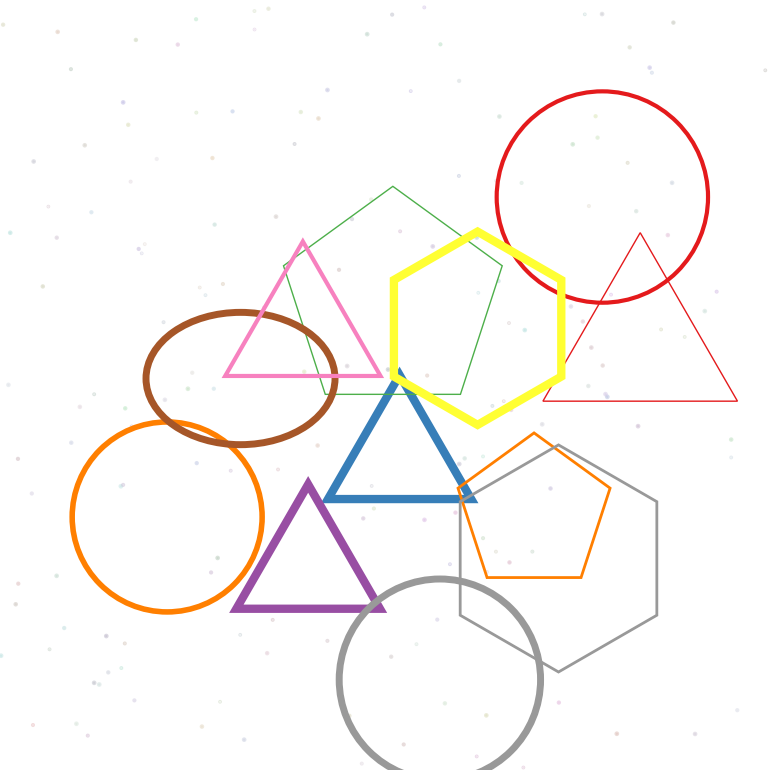[{"shape": "triangle", "thickness": 0.5, "radius": 0.73, "center": [0.831, 0.552]}, {"shape": "circle", "thickness": 1.5, "radius": 0.69, "center": [0.782, 0.744]}, {"shape": "triangle", "thickness": 3, "radius": 0.54, "center": [0.519, 0.406]}, {"shape": "pentagon", "thickness": 0.5, "radius": 0.75, "center": [0.51, 0.609]}, {"shape": "triangle", "thickness": 3, "radius": 0.54, "center": [0.4, 0.263]}, {"shape": "circle", "thickness": 2, "radius": 0.62, "center": [0.217, 0.329]}, {"shape": "pentagon", "thickness": 1, "radius": 0.52, "center": [0.694, 0.334]}, {"shape": "hexagon", "thickness": 3, "radius": 0.63, "center": [0.62, 0.574]}, {"shape": "oval", "thickness": 2.5, "radius": 0.61, "center": [0.312, 0.508]}, {"shape": "triangle", "thickness": 1.5, "radius": 0.58, "center": [0.393, 0.57]}, {"shape": "hexagon", "thickness": 1, "radius": 0.74, "center": [0.725, 0.275]}, {"shape": "circle", "thickness": 2.5, "radius": 0.65, "center": [0.571, 0.117]}]